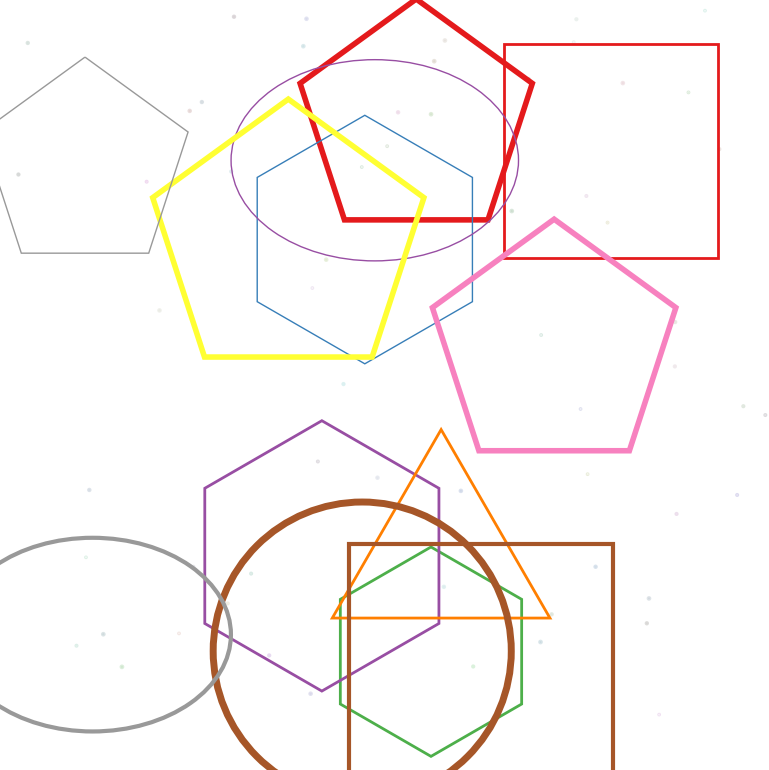[{"shape": "square", "thickness": 1, "radius": 0.69, "center": [0.793, 0.804]}, {"shape": "pentagon", "thickness": 2, "radius": 0.79, "center": [0.541, 0.843]}, {"shape": "hexagon", "thickness": 0.5, "radius": 0.81, "center": [0.474, 0.689]}, {"shape": "hexagon", "thickness": 1, "radius": 0.68, "center": [0.56, 0.154]}, {"shape": "hexagon", "thickness": 1, "radius": 0.88, "center": [0.418, 0.278]}, {"shape": "oval", "thickness": 0.5, "radius": 0.93, "center": [0.487, 0.792]}, {"shape": "triangle", "thickness": 1, "radius": 0.82, "center": [0.573, 0.279]}, {"shape": "pentagon", "thickness": 2, "radius": 0.93, "center": [0.374, 0.686]}, {"shape": "square", "thickness": 1.5, "radius": 0.86, "center": [0.624, 0.122]}, {"shape": "circle", "thickness": 2.5, "radius": 0.97, "center": [0.47, 0.154]}, {"shape": "pentagon", "thickness": 2, "radius": 0.83, "center": [0.72, 0.549]}, {"shape": "oval", "thickness": 1.5, "radius": 0.9, "center": [0.12, 0.176]}, {"shape": "pentagon", "thickness": 0.5, "radius": 0.7, "center": [0.11, 0.785]}]